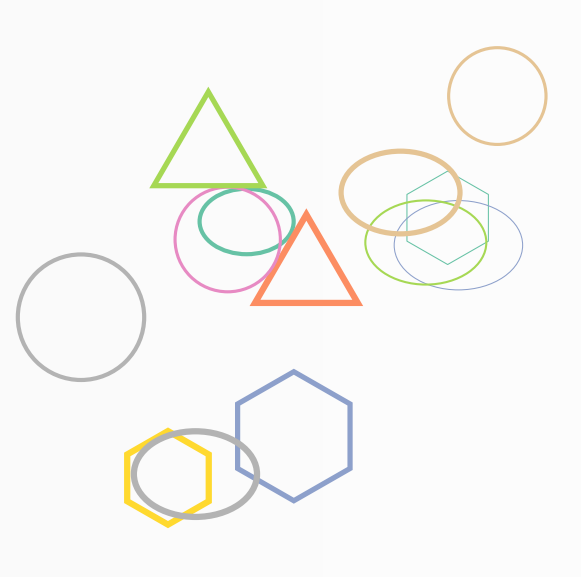[{"shape": "oval", "thickness": 2, "radius": 0.4, "center": [0.424, 0.616]}, {"shape": "hexagon", "thickness": 0.5, "radius": 0.4, "center": [0.77, 0.622]}, {"shape": "triangle", "thickness": 3, "radius": 0.51, "center": [0.527, 0.526]}, {"shape": "oval", "thickness": 0.5, "radius": 0.55, "center": [0.789, 0.574]}, {"shape": "hexagon", "thickness": 2.5, "radius": 0.56, "center": [0.506, 0.244]}, {"shape": "circle", "thickness": 1.5, "radius": 0.45, "center": [0.392, 0.584]}, {"shape": "oval", "thickness": 1, "radius": 0.52, "center": [0.733, 0.579]}, {"shape": "triangle", "thickness": 2.5, "radius": 0.54, "center": [0.358, 0.732]}, {"shape": "hexagon", "thickness": 3, "radius": 0.4, "center": [0.289, 0.172]}, {"shape": "circle", "thickness": 1.5, "radius": 0.42, "center": [0.856, 0.833]}, {"shape": "oval", "thickness": 2.5, "radius": 0.51, "center": [0.689, 0.666]}, {"shape": "oval", "thickness": 3, "radius": 0.53, "center": [0.336, 0.178]}, {"shape": "circle", "thickness": 2, "radius": 0.54, "center": [0.139, 0.45]}]